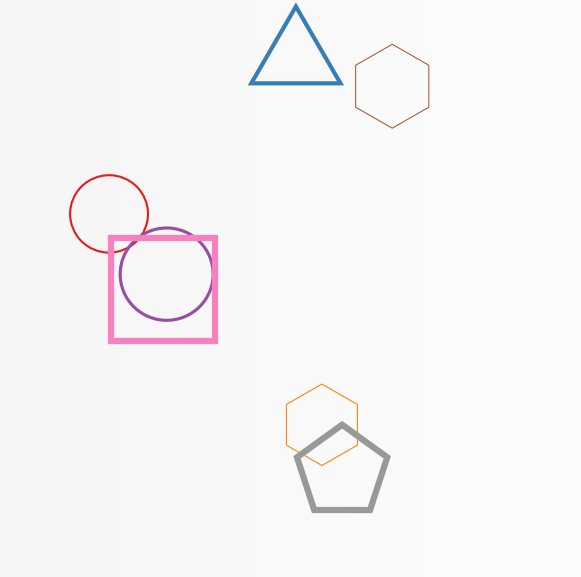[{"shape": "circle", "thickness": 1, "radius": 0.34, "center": [0.188, 0.629]}, {"shape": "triangle", "thickness": 2, "radius": 0.44, "center": [0.509, 0.899]}, {"shape": "circle", "thickness": 1.5, "radius": 0.4, "center": [0.287, 0.524]}, {"shape": "hexagon", "thickness": 0.5, "radius": 0.35, "center": [0.554, 0.264]}, {"shape": "hexagon", "thickness": 0.5, "radius": 0.36, "center": [0.675, 0.85]}, {"shape": "square", "thickness": 3, "radius": 0.45, "center": [0.28, 0.499]}, {"shape": "pentagon", "thickness": 3, "radius": 0.41, "center": [0.589, 0.182]}]